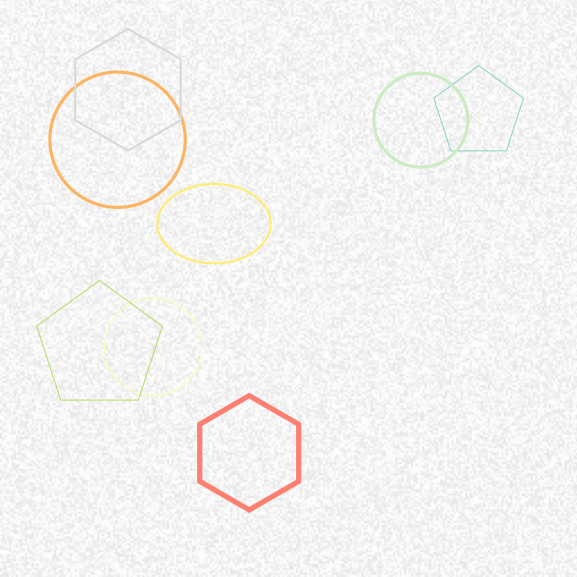[{"shape": "pentagon", "thickness": 0.5, "radius": 0.41, "center": [0.829, 0.804]}, {"shape": "circle", "thickness": 0.5, "radius": 0.42, "center": [0.265, 0.398]}, {"shape": "hexagon", "thickness": 2.5, "radius": 0.49, "center": [0.432, 0.215]}, {"shape": "circle", "thickness": 1.5, "radius": 0.59, "center": [0.204, 0.757]}, {"shape": "pentagon", "thickness": 0.5, "radius": 0.57, "center": [0.172, 0.399]}, {"shape": "hexagon", "thickness": 1, "radius": 0.53, "center": [0.222, 0.844]}, {"shape": "circle", "thickness": 1.5, "radius": 0.41, "center": [0.729, 0.791]}, {"shape": "oval", "thickness": 1, "radius": 0.49, "center": [0.371, 0.612]}]